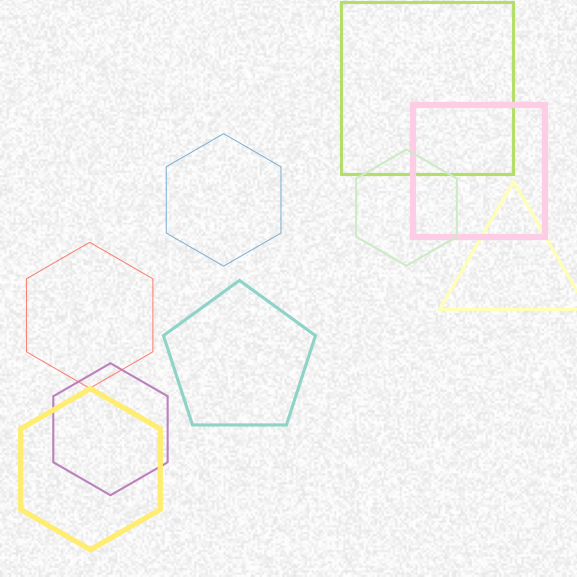[{"shape": "pentagon", "thickness": 1.5, "radius": 0.69, "center": [0.415, 0.375]}, {"shape": "triangle", "thickness": 1.5, "radius": 0.74, "center": [0.889, 0.537]}, {"shape": "hexagon", "thickness": 0.5, "radius": 0.63, "center": [0.155, 0.453]}, {"shape": "hexagon", "thickness": 0.5, "radius": 0.57, "center": [0.387, 0.653]}, {"shape": "square", "thickness": 1.5, "radius": 0.74, "center": [0.74, 0.847]}, {"shape": "square", "thickness": 3, "radius": 0.57, "center": [0.83, 0.703]}, {"shape": "hexagon", "thickness": 1, "radius": 0.57, "center": [0.191, 0.256]}, {"shape": "hexagon", "thickness": 1, "radius": 0.5, "center": [0.704, 0.64]}, {"shape": "hexagon", "thickness": 2.5, "radius": 0.7, "center": [0.157, 0.187]}]